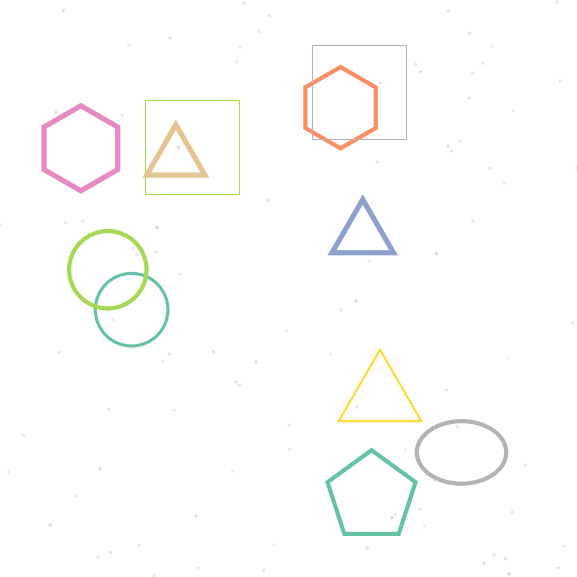[{"shape": "circle", "thickness": 1.5, "radius": 0.31, "center": [0.228, 0.463]}, {"shape": "pentagon", "thickness": 2, "radius": 0.4, "center": [0.643, 0.139]}, {"shape": "hexagon", "thickness": 2, "radius": 0.35, "center": [0.59, 0.813]}, {"shape": "triangle", "thickness": 2.5, "radius": 0.31, "center": [0.628, 0.592]}, {"shape": "hexagon", "thickness": 2.5, "radius": 0.37, "center": [0.14, 0.742]}, {"shape": "square", "thickness": 0.5, "radius": 0.41, "center": [0.332, 0.745]}, {"shape": "circle", "thickness": 2, "radius": 0.33, "center": [0.187, 0.532]}, {"shape": "triangle", "thickness": 1, "radius": 0.41, "center": [0.658, 0.311]}, {"shape": "triangle", "thickness": 2.5, "radius": 0.29, "center": [0.305, 0.725]}, {"shape": "oval", "thickness": 2, "radius": 0.39, "center": [0.799, 0.216]}, {"shape": "square", "thickness": 0.5, "radius": 0.41, "center": [0.621, 0.839]}]